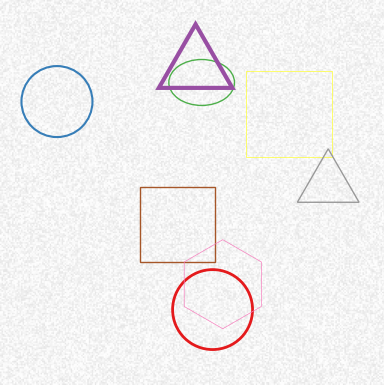[{"shape": "circle", "thickness": 2, "radius": 0.52, "center": [0.552, 0.196]}, {"shape": "circle", "thickness": 1.5, "radius": 0.46, "center": [0.148, 0.736]}, {"shape": "oval", "thickness": 1, "radius": 0.43, "center": [0.524, 0.786]}, {"shape": "triangle", "thickness": 3, "radius": 0.55, "center": [0.508, 0.827]}, {"shape": "square", "thickness": 0.5, "radius": 0.56, "center": [0.75, 0.704]}, {"shape": "square", "thickness": 1, "radius": 0.49, "center": [0.462, 0.416]}, {"shape": "hexagon", "thickness": 0.5, "radius": 0.58, "center": [0.579, 0.262]}, {"shape": "triangle", "thickness": 1, "radius": 0.46, "center": [0.852, 0.521]}]